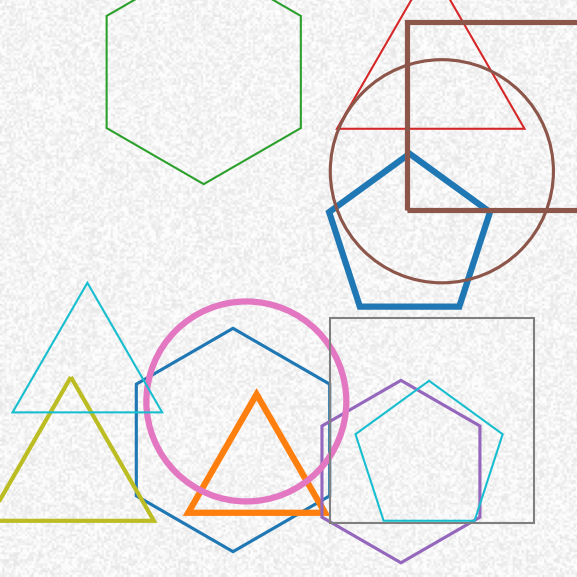[{"shape": "pentagon", "thickness": 3, "radius": 0.73, "center": [0.709, 0.587]}, {"shape": "hexagon", "thickness": 1.5, "radius": 0.97, "center": [0.403, 0.237]}, {"shape": "triangle", "thickness": 3, "radius": 0.68, "center": [0.444, 0.18]}, {"shape": "hexagon", "thickness": 1, "radius": 0.97, "center": [0.353, 0.874]}, {"shape": "triangle", "thickness": 1, "radius": 0.94, "center": [0.746, 0.87]}, {"shape": "hexagon", "thickness": 1.5, "radius": 0.79, "center": [0.694, 0.183]}, {"shape": "circle", "thickness": 1.5, "radius": 0.97, "center": [0.765, 0.703]}, {"shape": "square", "thickness": 2.5, "radius": 0.81, "center": [0.867, 0.799]}, {"shape": "circle", "thickness": 3, "radius": 0.87, "center": [0.427, 0.304]}, {"shape": "square", "thickness": 1, "radius": 0.89, "center": [0.748, 0.271]}, {"shape": "triangle", "thickness": 2, "radius": 0.83, "center": [0.123, 0.18]}, {"shape": "pentagon", "thickness": 1, "radius": 0.67, "center": [0.743, 0.206]}, {"shape": "triangle", "thickness": 1, "radius": 0.75, "center": [0.151, 0.36]}]